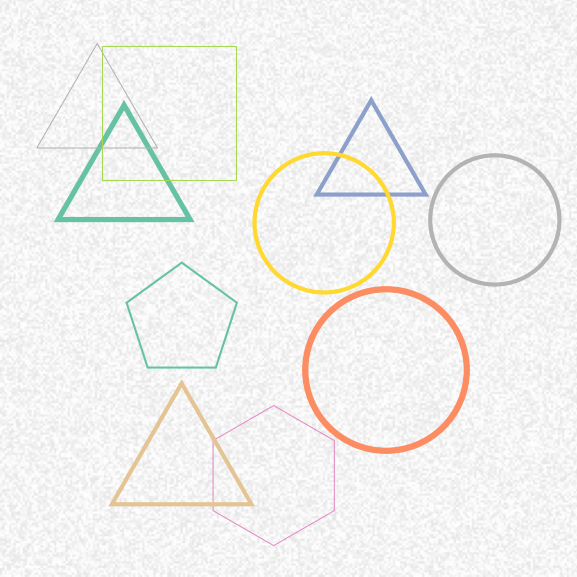[{"shape": "triangle", "thickness": 2.5, "radius": 0.66, "center": [0.215, 0.685]}, {"shape": "pentagon", "thickness": 1, "radius": 0.5, "center": [0.315, 0.444]}, {"shape": "circle", "thickness": 3, "radius": 0.7, "center": [0.668, 0.358]}, {"shape": "triangle", "thickness": 2, "radius": 0.54, "center": [0.643, 0.717]}, {"shape": "hexagon", "thickness": 0.5, "radius": 0.61, "center": [0.474, 0.176]}, {"shape": "square", "thickness": 0.5, "radius": 0.58, "center": [0.293, 0.804]}, {"shape": "circle", "thickness": 2, "radius": 0.6, "center": [0.561, 0.613]}, {"shape": "triangle", "thickness": 2, "radius": 0.7, "center": [0.315, 0.196]}, {"shape": "triangle", "thickness": 0.5, "radius": 0.6, "center": [0.168, 0.803]}, {"shape": "circle", "thickness": 2, "radius": 0.56, "center": [0.857, 0.618]}]